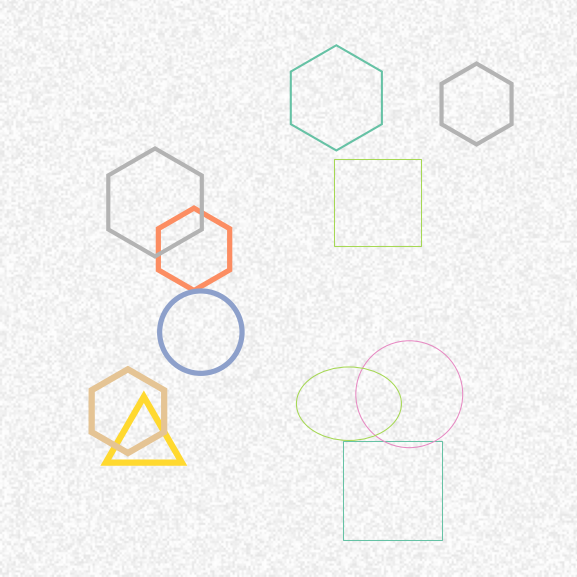[{"shape": "hexagon", "thickness": 1, "radius": 0.46, "center": [0.582, 0.83]}, {"shape": "square", "thickness": 0.5, "radius": 0.43, "center": [0.68, 0.149]}, {"shape": "hexagon", "thickness": 2.5, "radius": 0.36, "center": [0.336, 0.567]}, {"shape": "circle", "thickness": 2.5, "radius": 0.36, "center": [0.348, 0.424]}, {"shape": "circle", "thickness": 0.5, "radius": 0.46, "center": [0.709, 0.316]}, {"shape": "oval", "thickness": 0.5, "radius": 0.45, "center": [0.604, 0.3]}, {"shape": "square", "thickness": 0.5, "radius": 0.38, "center": [0.654, 0.648]}, {"shape": "triangle", "thickness": 3, "radius": 0.38, "center": [0.249, 0.236]}, {"shape": "hexagon", "thickness": 3, "radius": 0.36, "center": [0.222, 0.287]}, {"shape": "hexagon", "thickness": 2, "radius": 0.35, "center": [0.825, 0.819]}, {"shape": "hexagon", "thickness": 2, "radius": 0.47, "center": [0.268, 0.649]}]